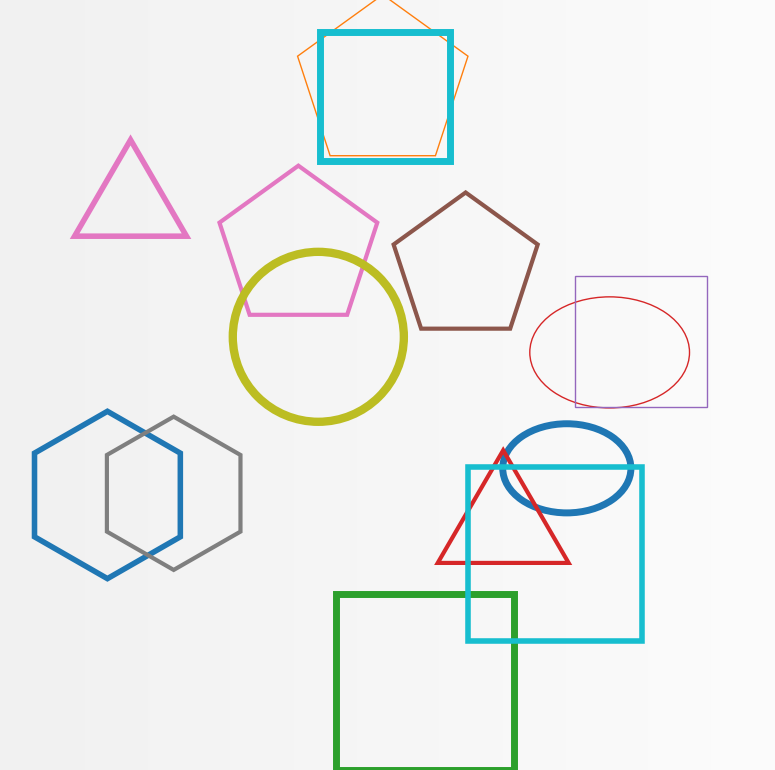[{"shape": "hexagon", "thickness": 2, "radius": 0.54, "center": [0.139, 0.357]}, {"shape": "oval", "thickness": 2.5, "radius": 0.41, "center": [0.731, 0.392]}, {"shape": "pentagon", "thickness": 0.5, "radius": 0.58, "center": [0.494, 0.891]}, {"shape": "square", "thickness": 2.5, "radius": 0.57, "center": [0.548, 0.115]}, {"shape": "triangle", "thickness": 1.5, "radius": 0.49, "center": [0.649, 0.318]}, {"shape": "oval", "thickness": 0.5, "radius": 0.52, "center": [0.787, 0.542]}, {"shape": "square", "thickness": 0.5, "radius": 0.43, "center": [0.827, 0.556]}, {"shape": "pentagon", "thickness": 1.5, "radius": 0.49, "center": [0.601, 0.652]}, {"shape": "triangle", "thickness": 2, "radius": 0.42, "center": [0.168, 0.735]}, {"shape": "pentagon", "thickness": 1.5, "radius": 0.54, "center": [0.385, 0.678]}, {"shape": "hexagon", "thickness": 1.5, "radius": 0.5, "center": [0.224, 0.359]}, {"shape": "circle", "thickness": 3, "radius": 0.55, "center": [0.411, 0.563]}, {"shape": "square", "thickness": 2, "radius": 0.56, "center": [0.716, 0.28]}, {"shape": "square", "thickness": 2.5, "radius": 0.42, "center": [0.497, 0.875]}]